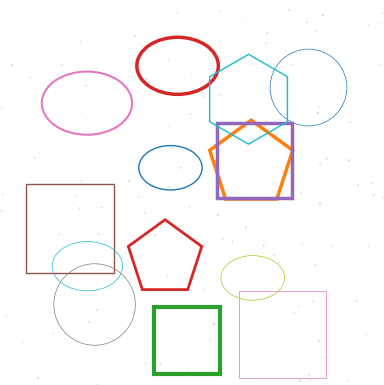[{"shape": "oval", "thickness": 1, "radius": 0.41, "center": [0.443, 0.564]}, {"shape": "circle", "thickness": 0.5, "radius": 0.5, "center": [0.801, 0.773]}, {"shape": "pentagon", "thickness": 2.5, "radius": 0.57, "center": [0.653, 0.575]}, {"shape": "square", "thickness": 3, "radius": 0.43, "center": [0.486, 0.115]}, {"shape": "oval", "thickness": 2.5, "radius": 0.53, "center": [0.461, 0.829]}, {"shape": "pentagon", "thickness": 2, "radius": 0.5, "center": [0.429, 0.329]}, {"shape": "square", "thickness": 2.5, "radius": 0.48, "center": [0.661, 0.583]}, {"shape": "square", "thickness": 1, "radius": 0.57, "center": [0.182, 0.406]}, {"shape": "oval", "thickness": 1.5, "radius": 0.59, "center": [0.226, 0.732]}, {"shape": "square", "thickness": 0.5, "radius": 0.57, "center": [0.735, 0.132]}, {"shape": "circle", "thickness": 0.5, "radius": 0.53, "center": [0.246, 0.209]}, {"shape": "oval", "thickness": 0.5, "radius": 0.41, "center": [0.656, 0.278]}, {"shape": "oval", "thickness": 0.5, "radius": 0.46, "center": [0.227, 0.309]}, {"shape": "hexagon", "thickness": 1, "radius": 0.58, "center": [0.646, 0.742]}]